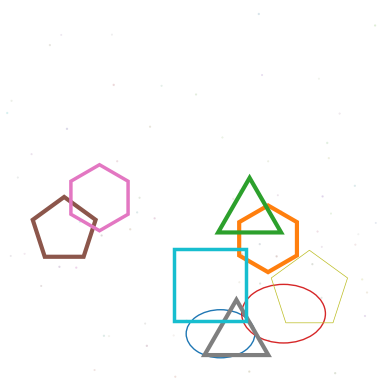[{"shape": "oval", "thickness": 1, "radius": 0.45, "center": [0.573, 0.133]}, {"shape": "hexagon", "thickness": 3, "radius": 0.43, "center": [0.696, 0.38]}, {"shape": "triangle", "thickness": 3, "radius": 0.47, "center": [0.648, 0.443]}, {"shape": "oval", "thickness": 1, "radius": 0.54, "center": [0.737, 0.185]}, {"shape": "pentagon", "thickness": 3, "radius": 0.43, "center": [0.167, 0.403]}, {"shape": "hexagon", "thickness": 2.5, "radius": 0.43, "center": [0.258, 0.486]}, {"shape": "triangle", "thickness": 3, "radius": 0.48, "center": [0.614, 0.126]}, {"shape": "pentagon", "thickness": 0.5, "radius": 0.52, "center": [0.804, 0.246]}, {"shape": "square", "thickness": 2.5, "radius": 0.47, "center": [0.545, 0.259]}]